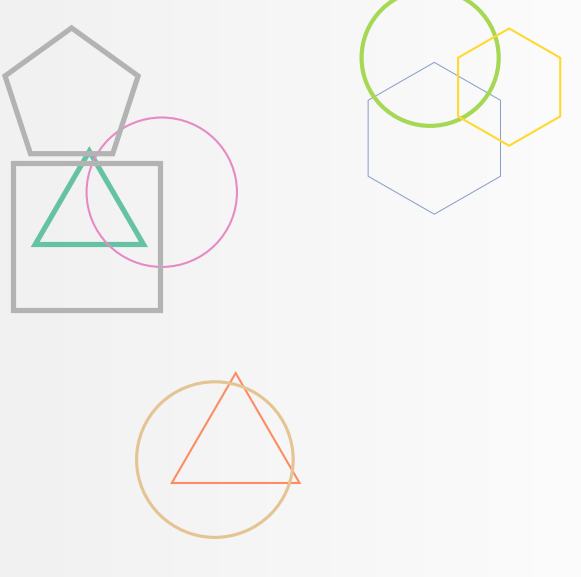[{"shape": "triangle", "thickness": 2.5, "radius": 0.54, "center": [0.154, 0.63]}, {"shape": "triangle", "thickness": 1, "radius": 0.63, "center": [0.405, 0.226]}, {"shape": "hexagon", "thickness": 0.5, "radius": 0.66, "center": [0.747, 0.76]}, {"shape": "circle", "thickness": 1, "radius": 0.65, "center": [0.278, 0.666]}, {"shape": "circle", "thickness": 2, "radius": 0.59, "center": [0.74, 0.899]}, {"shape": "hexagon", "thickness": 1, "radius": 0.51, "center": [0.876, 0.848]}, {"shape": "circle", "thickness": 1.5, "radius": 0.67, "center": [0.37, 0.203]}, {"shape": "pentagon", "thickness": 2.5, "radius": 0.6, "center": [0.123, 0.83]}, {"shape": "square", "thickness": 2.5, "radius": 0.63, "center": [0.148, 0.59]}]